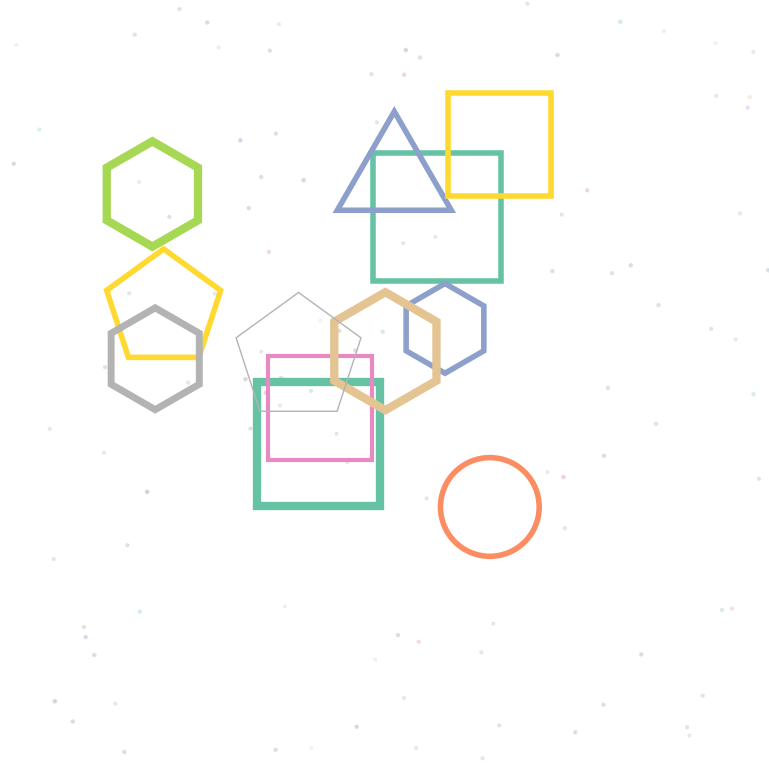[{"shape": "square", "thickness": 2, "radius": 0.41, "center": [0.567, 0.718]}, {"shape": "square", "thickness": 3, "radius": 0.4, "center": [0.414, 0.423]}, {"shape": "circle", "thickness": 2, "radius": 0.32, "center": [0.636, 0.342]}, {"shape": "triangle", "thickness": 2, "radius": 0.43, "center": [0.512, 0.77]}, {"shape": "hexagon", "thickness": 2, "radius": 0.29, "center": [0.578, 0.574]}, {"shape": "square", "thickness": 1.5, "radius": 0.34, "center": [0.416, 0.47]}, {"shape": "hexagon", "thickness": 3, "radius": 0.34, "center": [0.198, 0.748]}, {"shape": "pentagon", "thickness": 2, "radius": 0.39, "center": [0.213, 0.599]}, {"shape": "square", "thickness": 2, "radius": 0.34, "center": [0.649, 0.812]}, {"shape": "hexagon", "thickness": 3, "radius": 0.38, "center": [0.5, 0.544]}, {"shape": "hexagon", "thickness": 2.5, "radius": 0.33, "center": [0.202, 0.534]}, {"shape": "pentagon", "thickness": 0.5, "radius": 0.43, "center": [0.388, 0.535]}]